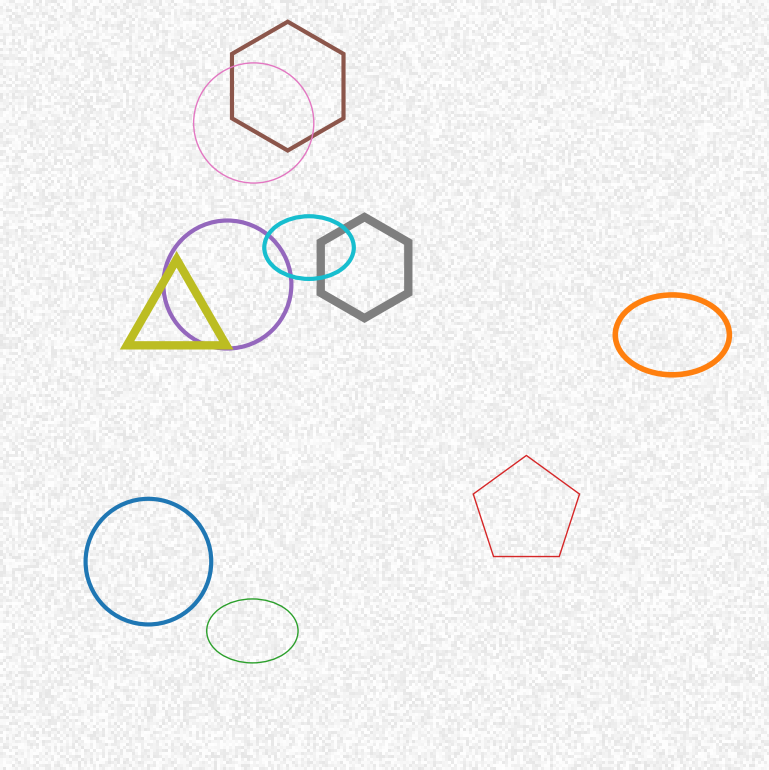[{"shape": "circle", "thickness": 1.5, "radius": 0.41, "center": [0.193, 0.271]}, {"shape": "oval", "thickness": 2, "radius": 0.37, "center": [0.873, 0.565]}, {"shape": "oval", "thickness": 0.5, "radius": 0.3, "center": [0.328, 0.181]}, {"shape": "pentagon", "thickness": 0.5, "radius": 0.36, "center": [0.684, 0.336]}, {"shape": "circle", "thickness": 1.5, "radius": 0.42, "center": [0.295, 0.63]}, {"shape": "hexagon", "thickness": 1.5, "radius": 0.42, "center": [0.374, 0.888]}, {"shape": "circle", "thickness": 0.5, "radius": 0.39, "center": [0.33, 0.84]}, {"shape": "hexagon", "thickness": 3, "radius": 0.33, "center": [0.473, 0.652]}, {"shape": "triangle", "thickness": 3, "radius": 0.37, "center": [0.229, 0.589]}, {"shape": "oval", "thickness": 1.5, "radius": 0.29, "center": [0.401, 0.678]}]